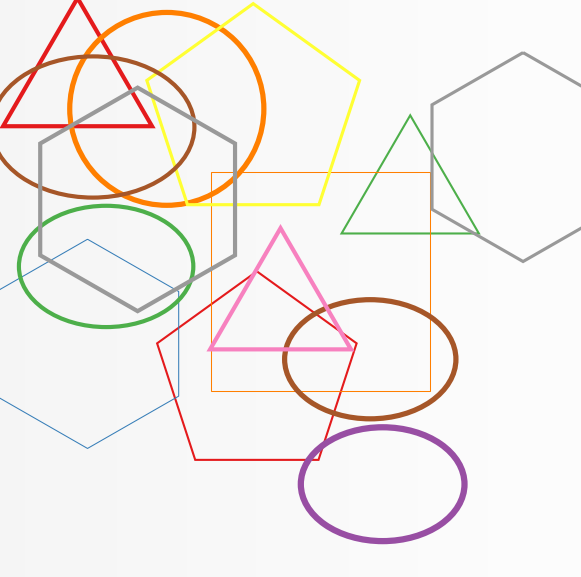[{"shape": "triangle", "thickness": 2, "radius": 0.74, "center": [0.133, 0.855]}, {"shape": "pentagon", "thickness": 1, "radius": 0.9, "center": [0.442, 0.349]}, {"shape": "hexagon", "thickness": 0.5, "radius": 0.91, "center": [0.151, 0.404]}, {"shape": "oval", "thickness": 2, "radius": 0.75, "center": [0.183, 0.538]}, {"shape": "triangle", "thickness": 1, "radius": 0.68, "center": [0.706, 0.663]}, {"shape": "oval", "thickness": 3, "radius": 0.7, "center": [0.658, 0.161]}, {"shape": "square", "thickness": 0.5, "radius": 0.95, "center": [0.551, 0.512]}, {"shape": "circle", "thickness": 2.5, "radius": 0.83, "center": [0.287, 0.811]}, {"shape": "pentagon", "thickness": 1.5, "radius": 0.96, "center": [0.436, 0.8]}, {"shape": "oval", "thickness": 2.5, "radius": 0.74, "center": [0.637, 0.377]}, {"shape": "oval", "thickness": 2, "radius": 0.87, "center": [0.16, 0.779]}, {"shape": "triangle", "thickness": 2, "radius": 0.7, "center": [0.483, 0.464]}, {"shape": "hexagon", "thickness": 1.5, "radius": 0.9, "center": [0.9, 0.727]}, {"shape": "hexagon", "thickness": 2, "radius": 0.97, "center": [0.237, 0.654]}]